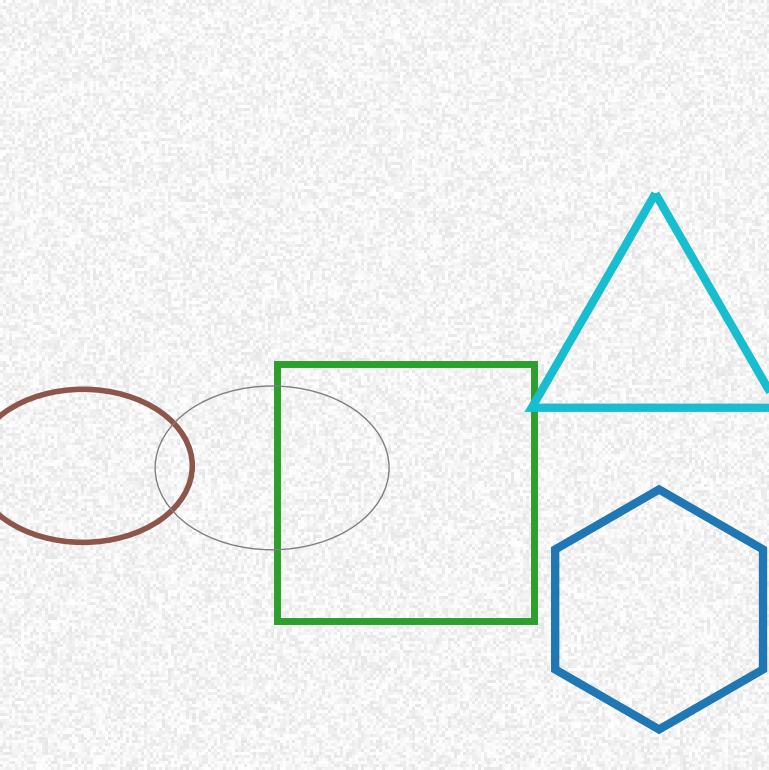[{"shape": "hexagon", "thickness": 3, "radius": 0.78, "center": [0.856, 0.208]}, {"shape": "square", "thickness": 2.5, "radius": 0.84, "center": [0.527, 0.36]}, {"shape": "oval", "thickness": 2, "radius": 0.71, "center": [0.108, 0.395]}, {"shape": "oval", "thickness": 0.5, "radius": 0.76, "center": [0.353, 0.392]}, {"shape": "triangle", "thickness": 3, "radius": 0.93, "center": [0.851, 0.563]}]